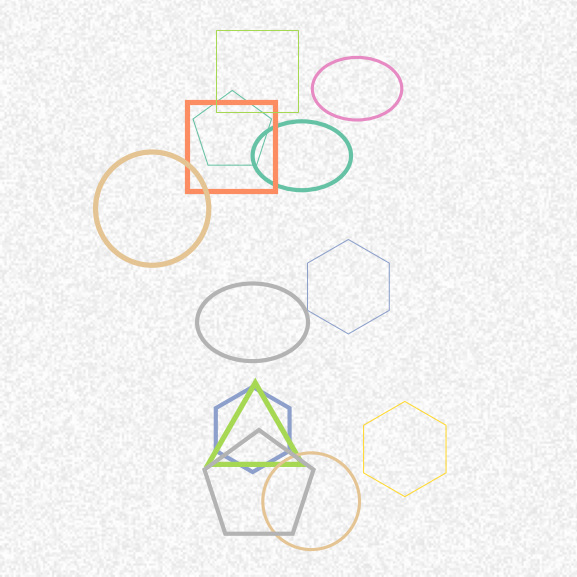[{"shape": "oval", "thickness": 2, "radius": 0.43, "center": [0.523, 0.729]}, {"shape": "pentagon", "thickness": 0.5, "radius": 0.36, "center": [0.402, 0.771]}, {"shape": "square", "thickness": 2.5, "radius": 0.38, "center": [0.401, 0.746]}, {"shape": "hexagon", "thickness": 0.5, "radius": 0.41, "center": [0.603, 0.503]}, {"shape": "hexagon", "thickness": 2, "radius": 0.37, "center": [0.438, 0.255]}, {"shape": "oval", "thickness": 1.5, "radius": 0.39, "center": [0.618, 0.846]}, {"shape": "triangle", "thickness": 2.5, "radius": 0.47, "center": [0.442, 0.242]}, {"shape": "square", "thickness": 0.5, "radius": 0.36, "center": [0.445, 0.877]}, {"shape": "hexagon", "thickness": 0.5, "radius": 0.41, "center": [0.701, 0.222]}, {"shape": "circle", "thickness": 2.5, "radius": 0.49, "center": [0.263, 0.638]}, {"shape": "circle", "thickness": 1.5, "radius": 0.42, "center": [0.539, 0.131]}, {"shape": "oval", "thickness": 2, "radius": 0.48, "center": [0.437, 0.441]}, {"shape": "pentagon", "thickness": 2, "radius": 0.5, "center": [0.448, 0.155]}]